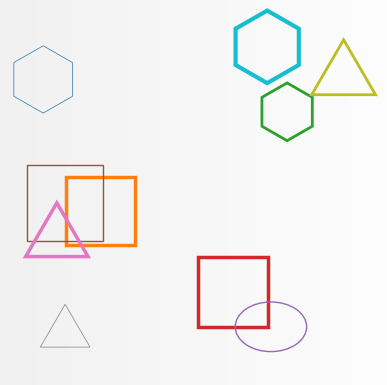[{"shape": "hexagon", "thickness": 0.5, "radius": 0.44, "center": [0.111, 0.794]}, {"shape": "square", "thickness": 2.5, "radius": 0.44, "center": [0.259, 0.452]}, {"shape": "hexagon", "thickness": 2, "radius": 0.38, "center": [0.741, 0.71]}, {"shape": "square", "thickness": 2.5, "radius": 0.45, "center": [0.601, 0.241]}, {"shape": "oval", "thickness": 1, "radius": 0.46, "center": [0.699, 0.151]}, {"shape": "square", "thickness": 1, "radius": 0.49, "center": [0.168, 0.473]}, {"shape": "triangle", "thickness": 2.5, "radius": 0.46, "center": [0.147, 0.38]}, {"shape": "triangle", "thickness": 0.5, "radius": 0.37, "center": [0.168, 0.136]}, {"shape": "triangle", "thickness": 2, "radius": 0.48, "center": [0.887, 0.802]}, {"shape": "hexagon", "thickness": 3, "radius": 0.47, "center": [0.69, 0.878]}]